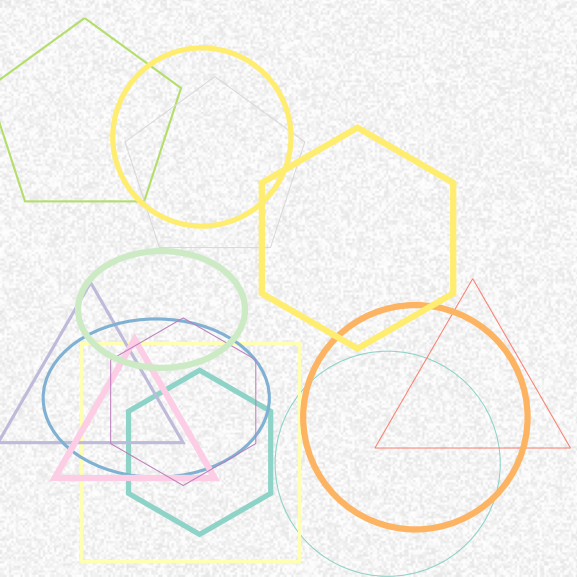[{"shape": "hexagon", "thickness": 2.5, "radius": 0.71, "center": [0.346, 0.216]}, {"shape": "circle", "thickness": 0.5, "radius": 0.97, "center": [0.671, 0.196]}, {"shape": "square", "thickness": 1.5, "radius": 0.94, "center": [0.33, 0.216]}, {"shape": "triangle", "thickness": 1.5, "radius": 0.92, "center": [0.157, 0.325]}, {"shape": "triangle", "thickness": 0.5, "radius": 0.98, "center": [0.819, 0.321]}, {"shape": "oval", "thickness": 1.5, "radius": 0.98, "center": [0.271, 0.31]}, {"shape": "circle", "thickness": 3, "radius": 0.97, "center": [0.719, 0.277]}, {"shape": "pentagon", "thickness": 1, "radius": 0.88, "center": [0.147, 0.792]}, {"shape": "triangle", "thickness": 3, "radius": 0.8, "center": [0.233, 0.251]}, {"shape": "pentagon", "thickness": 0.5, "radius": 0.82, "center": [0.372, 0.703]}, {"shape": "hexagon", "thickness": 0.5, "radius": 0.73, "center": [0.317, 0.303]}, {"shape": "oval", "thickness": 3, "radius": 0.72, "center": [0.28, 0.463]}, {"shape": "hexagon", "thickness": 3, "radius": 0.96, "center": [0.619, 0.587]}, {"shape": "circle", "thickness": 2.5, "radius": 0.77, "center": [0.35, 0.762]}]